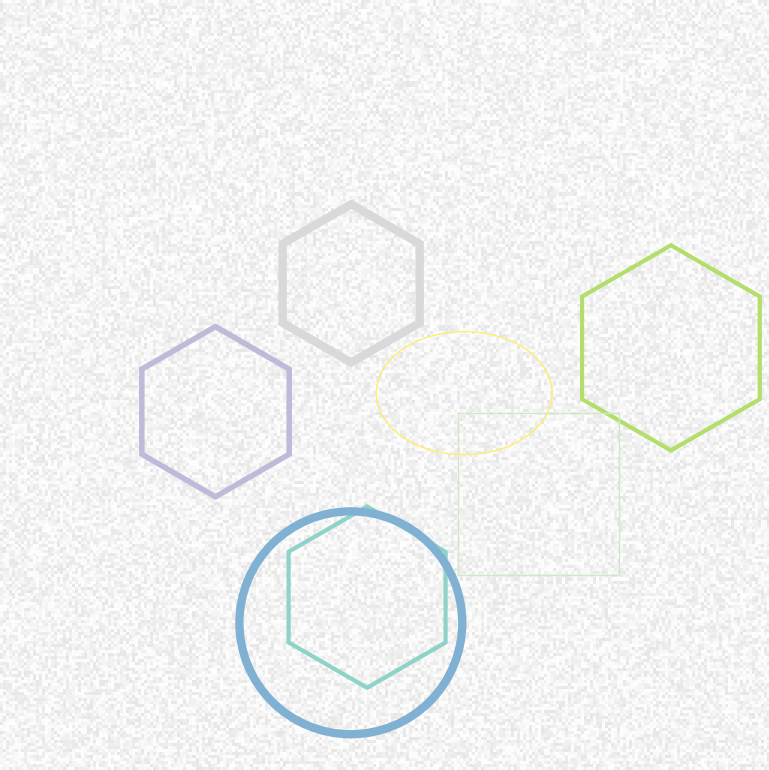[{"shape": "hexagon", "thickness": 1.5, "radius": 0.59, "center": [0.477, 0.225]}, {"shape": "hexagon", "thickness": 2, "radius": 0.55, "center": [0.28, 0.465]}, {"shape": "circle", "thickness": 3, "radius": 0.72, "center": [0.456, 0.191]}, {"shape": "hexagon", "thickness": 1.5, "radius": 0.67, "center": [0.871, 0.548]}, {"shape": "hexagon", "thickness": 3, "radius": 0.51, "center": [0.456, 0.632]}, {"shape": "square", "thickness": 0.5, "radius": 0.52, "center": [0.7, 0.358]}, {"shape": "oval", "thickness": 0.5, "radius": 0.57, "center": [0.603, 0.49]}]